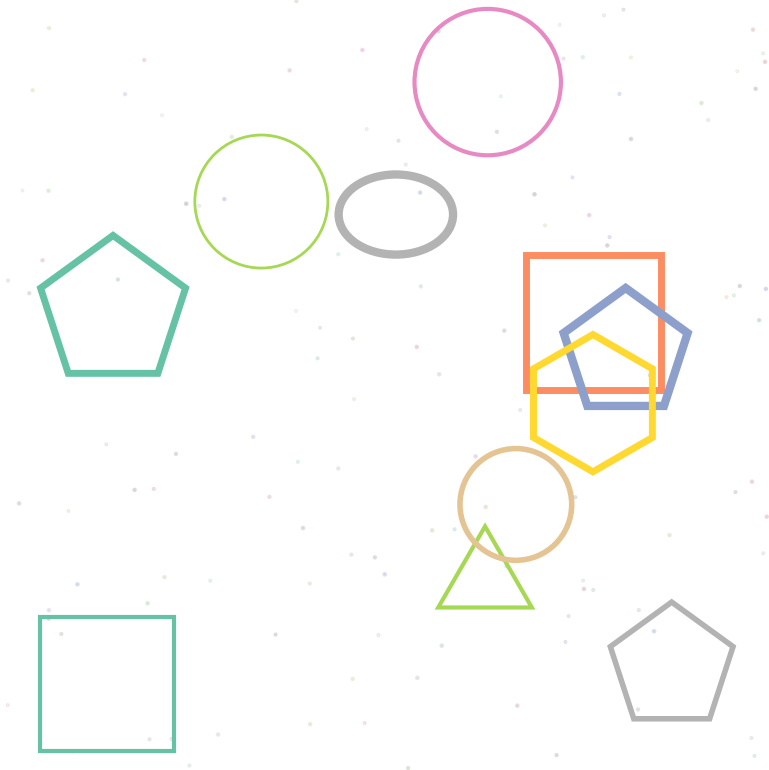[{"shape": "pentagon", "thickness": 2.5, "radius": 0.49, "center": [0.147, 0.595]}, {"shape": "square", "thickness": 1.5, "radius": 0.44, "center": [0.139, 0.112]}, {"shape": "square", "thickness": 2.5, "radius": 0.44, "center": [0.771, 0.582]}, {"shape": "pentagon", "thickness": 3, "radius": 0.42, "center": [0.813, 0.541]}, {"shape": "circle", "thickness": 1.5, "radius": 0.48, "center": [0.633, 0.893]}, {"shape": "triangle", "thickness": 1.5, "radius": 0.35, "center": [0.63, 0.246]}, {"shape": "circle", "thickness": 1, "radius": 0.43, "center": [0.339, 0.738]}, {"shape": "hexagon", "thickness": 2.5, "radius": 0.45, "center": [0.77, 0.476]}, {"shape": "circle", "thickness": 2, "radius": 0.36, "center": [0.67, 0.345]}, {"shape": "pentagon", "thickness": 2, "radius": 0.42, "center": [0.872, 0.134]}, {"shape": "oval", "thickness": 3, "radius": 0.37, "center": [0.514, 0.721]}]